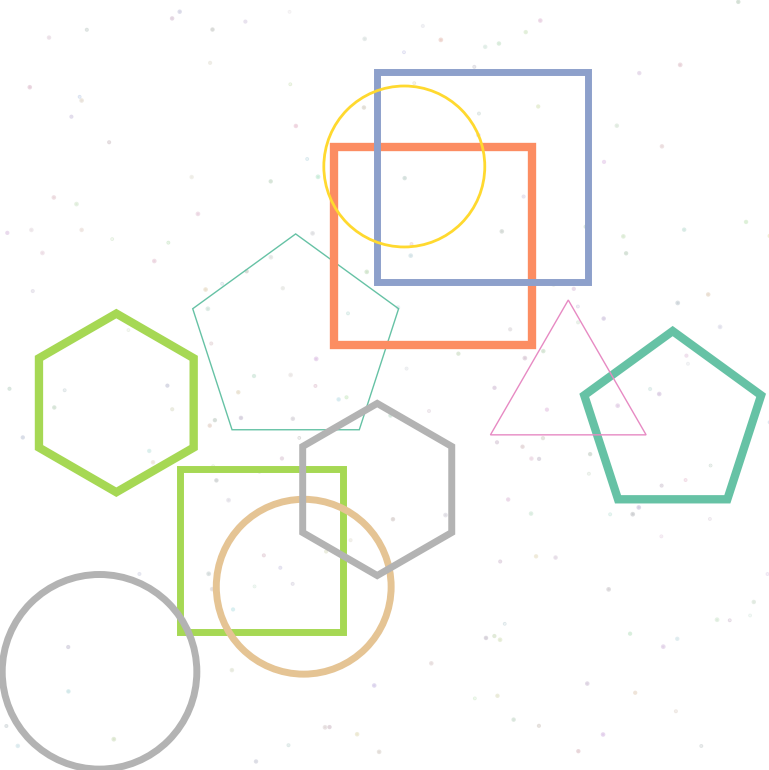[{"shape": "pentagon", "thickness": 3, "radius": 0.6, "center": [0.874, 0.449]}, {"shape": "pentagon", "thickness": 0.5, "radius": 0.7, "center": [0.384, 0.556]}, {"shape": "square", "thickness": 3, "radius": 0.64, "center": [0.562, 0.681]}, {"shape": "square", "thickness": 2.5, "radius": 0.68, "center": [0.627, 0.77]}, {"shape": "triangle", "thickness": 0.5, "radius": 0.58, "center": [0.738, 0.494]}, {"shape": "square", "thickness": 2.5, "radius": 0.53, "center": [0.34, 0.285]}, {"shape": "hexagon", "thickness": 3, "radius": 0.58, "center": [0.151, 0.477]}, {"shape": "circle", "thickness": 1, "radius": 0.52, "center": [0.525, 0.784]}, {"shape": "circle", "thickness": 2.5, "radius": 0.57, "center": [0.394, 0.238]}, {"shape": "circle", "thickness": 2.5, "radius": 0.63, "center": [0.129, 0.128]}, {"shape": "hexagon", "thickness": 2.5, "radius": 0.56, "center": [0.49, 0.364]}]